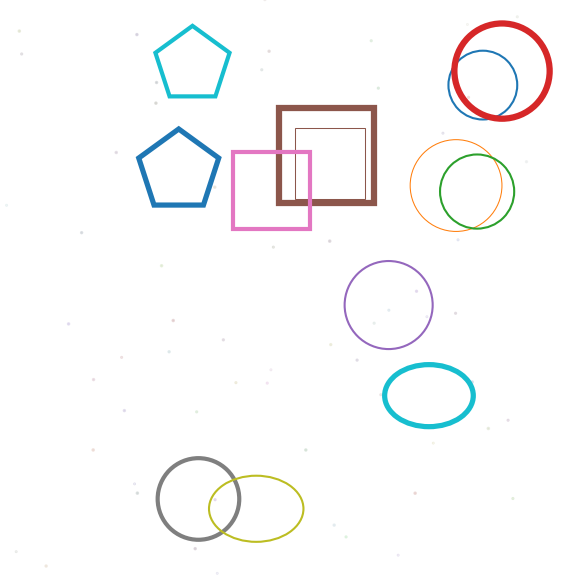[{"shape": "circle", "thickness": 1, "radius": 0.3, "center": [0.836, 0.852]}, {"shape": "pentagon", "thickness": 2.5, "radius": 0.36, "center": [0.309, 0.703]}, {"shape": "circle", "thickness": 0.5, "radius": 0.4, "center": [0.79, 0.678]}, {"shape": "circle", "thickness": 1, "radius": 0.32, "center": [0.826, 0.667]}, {"shape": "circle", "thickness": 3, "radius": 0.41, "center": [0.869, 0.876]}, {"shape": "circle", "thickness": 1, "radius": 0.38, "center": [0.673, 0.471]}, {"shape": "square", "thickness": 3, "radius": 0.41, "center": [0.565, 0.73]}, {"shape": "square", "thickness": 0.5, "radius": 0.31, "center": [0.572, 0.716]}, {"shape": "square", "thickness": 2, "radius": 0.33, "center": [0.47, 0.669]}, {"shape": "circle", "thickness": 2, "radius": 0.35, "center": [0.344, 0.135]}, {"shape": "oval", "thickness": 1, "radius": 0.41, "center": [0.444, 0.118]}, {"shape": "pentagon", "thickness": 2, "radius": 0.34, "center": [0.333, 0.887]}, {"shape": "oval", "thickness": 2.5, "radius": 0.38, "center": [0.743, 0.314]}]